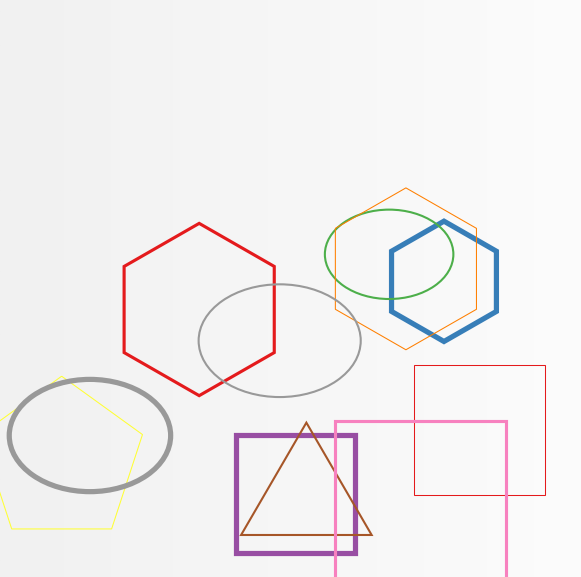[{"shape": "square", "thickness": 0.5, "radius": 0.56, "center": [0.825, 0.254]}, {"shape": "hexagon", "thickness": 1.5, "radius": 0.75, "center": [0.343, 0.463]}, {"shape": "hexagon", "thickness": 2.5, "radius": 0.52, "center": [0.764, 0.512]}, {"shape": "oval", "thickness": 1, "radius": 0.55, "center": [0.669, 0.559]}, {"shape": "square", "thickness": 2.5, "radius": 0.51, "center": [0.509, 0.144]}, {"shape": "hexagon", "thickness": 0.5, "radius": 0.7, "center": [0.698, 0.534]}, {"shape": "pentagon", "thickness": 0.5, "radius": 0.73, "center": [0.106, 0.201]}, {"shape": "triangle", "thickness": 1, "radius": 0.65, "center": [0.527, 0.138]}, {"shape": "square", "thickness": 1.5, "radius": 0.74, "center": [0.723, 0.123]}, {"shape": "oval", "thickness": 2.5, "radius": 0.69, "center": [0.155, 0.245]}, {"shape": "oval", "thickness": 1, "radius": 0.7, "center": [0.481, 0.409]}]